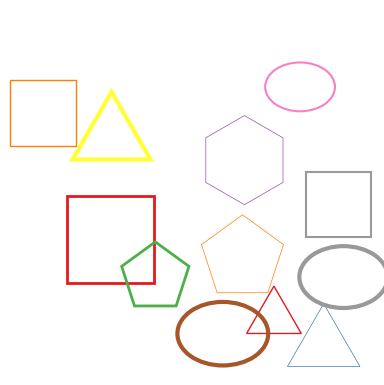[{"shape": "square", "thickness": 2, "radius": 0.57, "center": [0.287, 0.379]}, {"shape": "triangle", "thickness": 1, "radius": 0.41, "center": [0.712, 0.175]}, {"shape": "triangle", "thickness": 0.5, "radius": 0.54, "center": [0.841, 0.102]}, {"shape": "pentagon", "thickness": 2, "radius": 0.46, "center": [0.403, 0.28]}, {"shape": "hexagon", "thickness": 0.5, "radius": 0.58, "center": [0.635, 0.584]}, {"shape": "square", "thickness": 1, "radius": 0.43, "center": [0.111, 0.707]}, {"shape": "pentagon", "thickness": 0.5, "radius": 0.56, "center": [0.63, 0.33]}, {"shape": "triangle", "thickness": 3, "radius": 0.58, "center": [0.29, 0.644]}, {"shape": "oval", "thickness": 3, "radius": 0.59, "center": [0.579, 0.133]}, {"shape": "oval", "thickness": 1.5, "radius": 0.45, "center": [0.779, 0.774]}, {"shape": "oval", "thickness": 3, "radius": 0.57, "center": [0.892, 0.28]}, {"shape": "square", "thickness": 1.5, "radius": 0.42, "center": [0.879, 0.469]}]